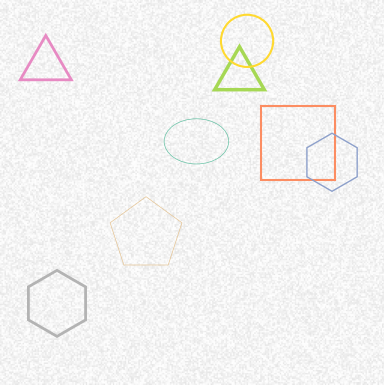[{"shape": "oval", "thickness": 0.5, "radius": 0.42, "center": [0.51, 0.633]}, {"shape": "square", "thickness": 1.5, "radius": 0.48, "center": [0.774, 0.629]}, {"shape": "hexagon", "thickness": 1, "radius": 0.38, "center": [0.862, 0.579]}, {"shape": "triangle", "thickness": 2, "radius": 0.38, "center": [0.119, 0.831]}, {"shape": "triangle", "thickness": 2.5, "radius": 0.37, "center": [0.622, 0.804]}, {"shape": "circle", "thickness": 1.5, "radius": 0.34, "center": [0.642, 0.894]}, {"shape": "pentagon", "thickness": 0.5, "radius": 0.49, "center": [0.379, 0.391]}, {"shape": "hexagon", "thickness": 2, "radius": 0.43, "center": [0.148, 0.212]}]